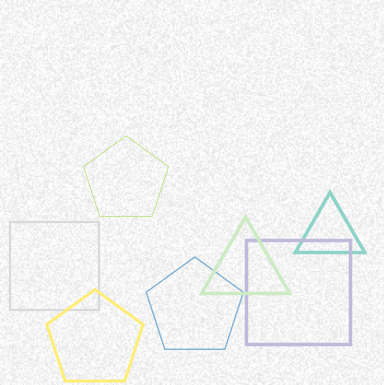[{"shape": "triangle", "thickness": 2.5, "radius": 0.52, "center": [0.857, 0.396]}, {"shape": "square", "thickness": 2.5, "radius": 0.67, "center": [0.774, 0.241]}, {"shape": "pentagon", "thickness": 1, "radius": 0.66, "center": [0.506, 0.2]}, {"shape": "pentagon", "thickness": 0.5, "radius": 0.58, "center": [0.327, 0.531]}, {"shape": "square", "thickness": 1.5, "radius": 0.58, "center": [0.141, 0.309]}, {"shape": "triangle", "thickness": 2.5, "radius": 0.66, "center": [0.638, 0.304]}, {"shape": "pentagon", "thickness": 2, "radius": 0.66, "center": [0.247, 0.117]}]